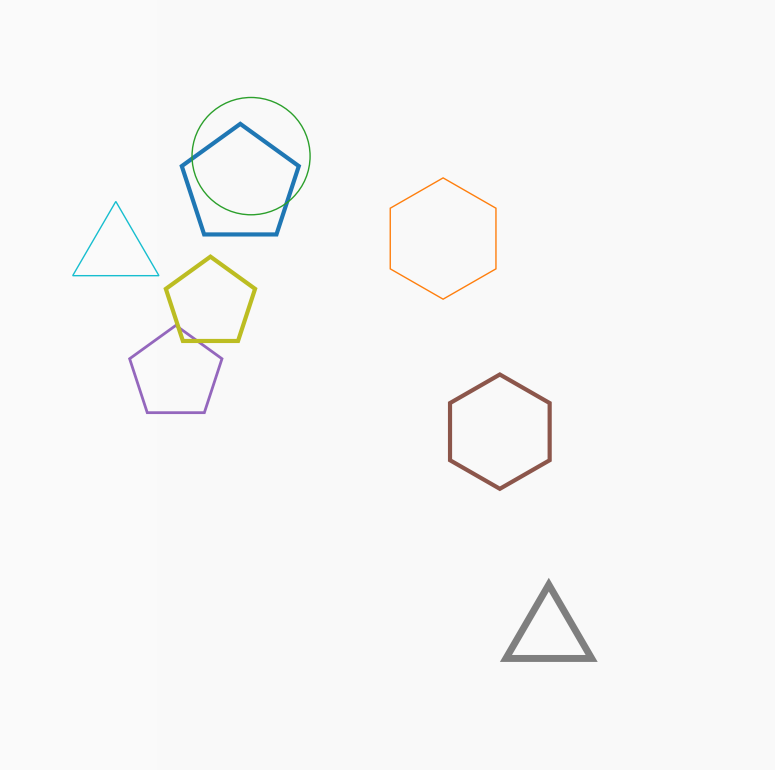[{"shape": "pentagon", "thickness": 1.5, "radius": 0.4, "center": [0.31, 0.76]}, {"shape": "hexagon", "thickness": 0.5, "radius": 0.39, "center": [0.572, 0.69]}, {"shape": "circle", "thickness": 0.5, "radius": 0.38, "center": [0.324, 0.797]}, {"shape": "pentagon", "thickness": 1, "radius": 0.31, "center": [0.227, 0.515]}, {"shape": "hexagon", "thickness": 1.5, "radius": 0.37, "center": [0.645, 0.439]}, {"shape": "triangle", "thickness": 2.5, "radius": 0.32, "center": [0.708, 0.177]}, {"shape": "pentagon", "thickness": 1.5, "radius": 0.3, "center": [0.272, 0.606]}, {"shape": "triangle", "thickness": 0.5, "radius": 0.32, "center": [0.149, 0.674]}]